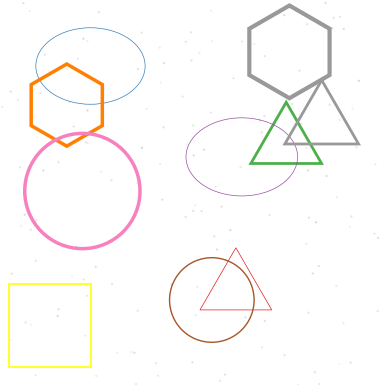[{"shape": "triangle", "thickness": 0.5, "radius": 0.54, "center": [0.613, 0.249]}, {"shape": "oval", "thickness": 0.5, "radius": 0.71, "center": [0.235, 0.829]}, {"shape": "triangle", "thickness": 2, "radius": 0.53, "center": [0.743, 0.628]}, {"shape": "oval", "thickness": 0.5, "radius": 0.72, "center": [0.628, 0.593]}, {"shape": "hexagon", "thickness": 2.5, "radius": 0.53, "center": [0.173, 0.727]}, {"shape": "square", "thickness": 1.5, "radius": 0.54, "center": [0.129, 0.155]}, {"shape": "circle", "thickness": 1, "radius": 0.55, "center": [0.55, 0.221]}, {"shape": "circle", "thickness": 2.5, "radius": 0.75, "center": [0.214, 0.504]}, {"shape": "hexagon", "thickness": 3, "radius": 0.6, "center": [0.752, 0.865]}, {"shape": "triangle", "thickness": 2, "radius": 0.55, "center": [0.836, 0.681]}]